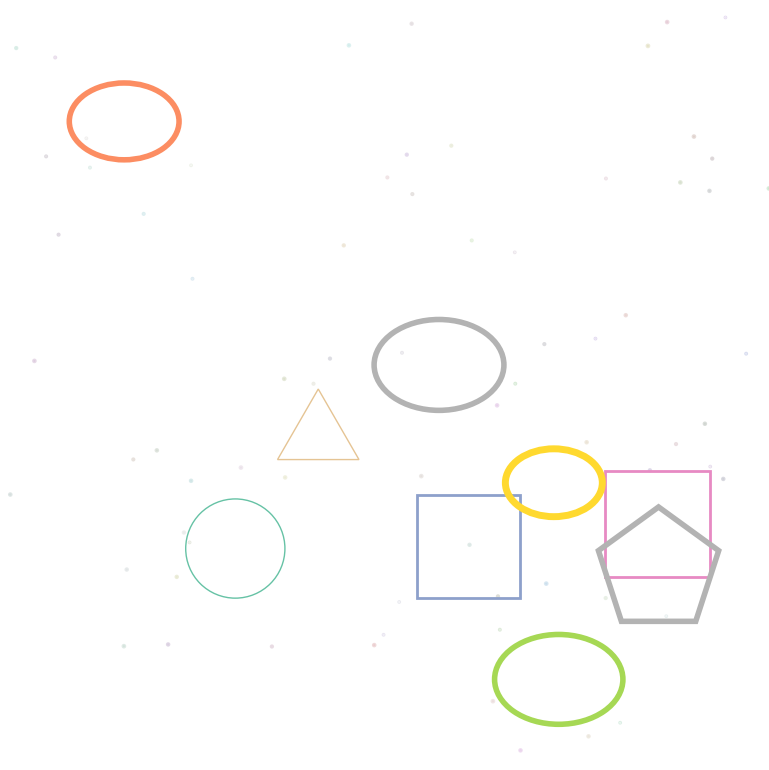[{"shape": "circle", "thickness": 0.5, "radius": 0.32, "center": [0.306, 0.288]}, {"shape": "oval", "thickness": 2, "radius": 0.36, "center": [0.161, 0.842]}, {"shape": "square", "thickness": 1, "radius": 0.33, "center": [0.608, 0.29]}, {"shape": "square", "thickness": 1, "radius": 0.34, "center": [0.854, 0.32]}, {"shape": "oval", "thickness": 2, "radius": 0.42, "center": [0.726, 0.118]}, {"shape": "oval", "thickness": 2.5, "radius": 0.31, "center": [0.719, 0.373]}, {"shape": "triangle", "thickness": 0.5, "radius": 0.31, "center": [0.413, 0.434]}, {"shape": "oval", "thickness": 2, "radius": 0.42, "center": [0.57, 0.526]}, {"shape": "pentagon", "thickness": 2, "radius": 0.41, "center": [0.855, 0.259]}]